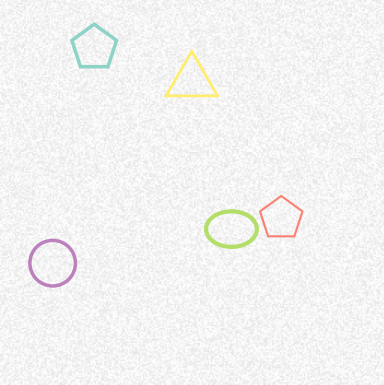[{"shape": "pentagon", "thickness": 2.5, "radius": 0.3, "center": [0.245, 0.876]}, {"shape": "pentagon", "thickness": 1.5, "radius": 0.29, "center": [0.73, 0.433]}, {"shape": "oval", "thickness": 3, "radius": 0.33, "center": [0.601, 0.405]}, {"shape": "circle", "thickness": 2.5, "radius": 0.3, "center": [0.137, 0.316]}, {"shape": "triangle", "thickness": 2, "radius": 0.39, "center": [0.498, 0.79]}]